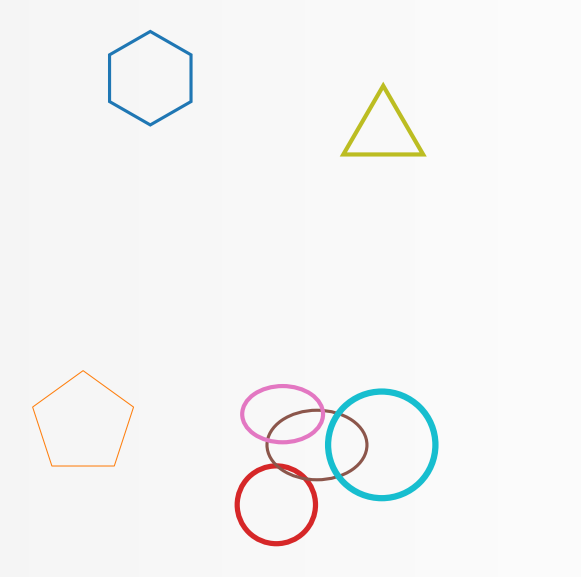[{"shape": "hexagon", "thickness": 1.5, "radius": 0.4, "center": [0.259, 0.864]}, {"shape": "pentagon", "thickness": 0.5, "radius": 0.46, "center": [0.143, 0.266]}, {"shape": "circle", "thickness": 2.5, "radius": 0.34, "center": [0.475, 0.125]}, {"shape": "oval", "thickness": 1.5, "radius": 0.43, "center": [0.545, 0.229]}, {"shape": "oval", "thickness": 2, "radius": 0.35, "center": [0.486, 0.282]}, {"shape": "triangle", "thickness": 2, "radius": 0.4, "center": [0.659, 0.771]}, {"shape": "circle", "thickness": 3, "radius": 0.46, "center": [0.657, 0.229]}]